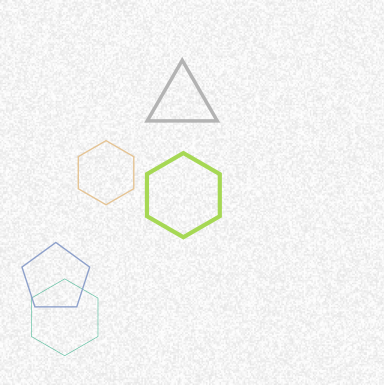[{"shape": "hexagon", "thickness": 0.5, "radius": 0.5, "center": [0.168, 0.176]}, {"shape": "pentagon", "thickness": 1, "radius": 0.46, "center": [0.145, 0.278]}, {"shape": "hexagon", "thickness": 3, "radius": 0.55, "center": [0.476, 0.493]}, {"shape": "hexagon", "thickness": 1, "radius": 0.42, "center": [0.275, 0.551]}, {"shape": "triangle", "thickness": 2.5, "radius": 0.53, "center": [0.473, 0.738]}]